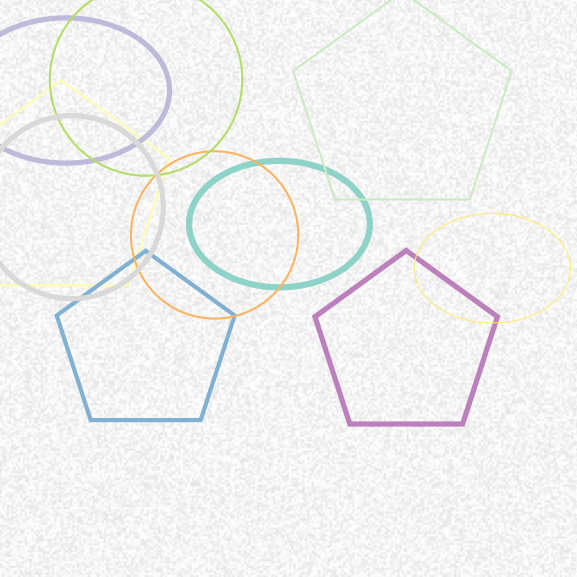[{"shape": "oval", "thickness": 3, "radius": 0.78, "center": [0.484, 0.611]}, {"shape": "pentagon", "thickness": 1, "radius": 0.98, "center": [0.106, 0.664]}, {"shape": "oval", "thickness": 2.5, "radius": 0.9, "center": [0.114, 0.842]}, {"shape": "pentagon", "thickness": 2, "radius": 0.81, "center": [0.252, 0.403]}, {"shape": "circle", "thickness": 1, "radius": 0.72, "center": [0.372, 0.592]}, {"shape": "circle", "thickness": 1, "radius": 0.83, "center": [0.253, 0.861]}, {"shape": "circle", "thickness": 2.5, "radius": 0.79, "center": [0.124, 0.641]}, {"shape": "pentagon", "thickness": 2.5, "radius": 0.83, "center": [0.703, 0.399]}, {"shape": "pentagon", "thickness": 1, "radius": 0.99, "center": [0.697, 0.815]}, {"shape": "oval", "thickness": 0.5, "radius": 0.68, "center": [0.853, 0.535]}]